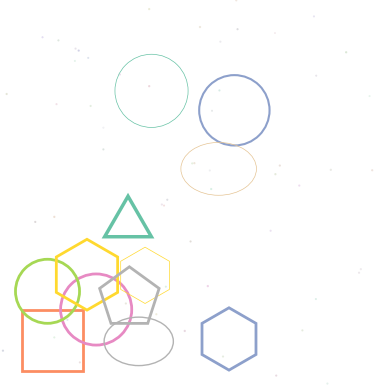[{"shape": "circle", "thickness": 0.5, "radius": 0.47, "center": [0.394, 0.764]}, {"shape": "triangle", "thickness": 2.5, "radius": 0.35, "center": [0.333, 0.42]}, {"shape": "square", "thickness": 2, "radius": 0.4, "center": [0.137, 0.116]}, {"shape": "circle", "thickness": 1.5, "radius": 0.46, "center": [0.609, 0.714]}, {"shape": "hexagon", "thickness": 2, "radius": 0.4, "center": [0.595, 0.12]}, {"shape": "circle", "thickness": 2, "radius": 0.46, "center": [0.25, 0.196]}, {"shape": "circle", "thickness": 2, "radius": 0.42, "center": [0.123, 0.243]}, {"shape": "hexagon", "thickness": 0.5, "radius": 0.37, "center": [0.377, 0.285]}, {"shape": "hexagon", "thickness": 2, "radius": 0.46, "center": [0.226, 0.287]}, {"shape": "oval", "thickness": 0.5, "radius": 0.49, "center": [0.568, 0.561]}, {"shape": "oval", "thickness": 1, "radius": 0.45, "center": [0.36, 0.113]}, {"shape": "pentagon", "thickness": 2, "radius": 0.41, "center": [0.336, 0.226]}]